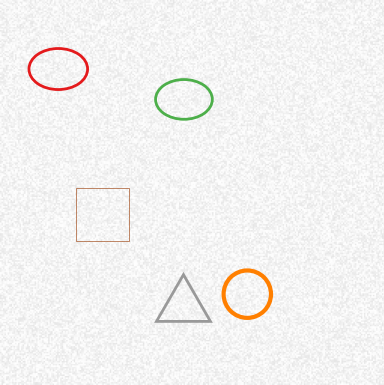[{"shape": "oval", "thickness": 2, "radius": 0.38, "center": [0.151, 0.821]}, {"shape": "oval", "thickness": 2, "radius": 0.37, "center": [0.478, 0.742]}, {"shape": "circle", "thickness": 3, "radius": 0.31, "center": [0.642, 0.236]}, {"shape": "square", "thickness": 0.5, "radius": 0.34, "center": [0.266, 0.442]}, {"shape": "triangle", "thickness": 2, "radius": 0.4, "center": [0.477, 0.206]}]